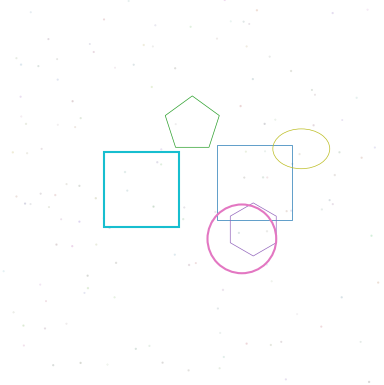[{"shape": "square", "thickness": 0.5, "radius": 0.49, "center": [0.662, 0.526]}, {"shape": "pentagon", "thickness": 0.5, "radius": 0.37, "center": [0.499, 0.677]}, {"shape": "hexagon", "thickness": 0.5, "radius": 0.34, "center": [0.658, 0.404]}, {"shape": "circle", "thickness": 1.5, "radius": 0.45, "center": [0.628, 0.38]}, {"shape": "oval", "thickness": 0.5, "radius": 0.37, "center": [0.783, 0.613]}, {"shape": "square", "thickness": 1.5, "radius": 0.49, "center": [0.367, 0.508]}]